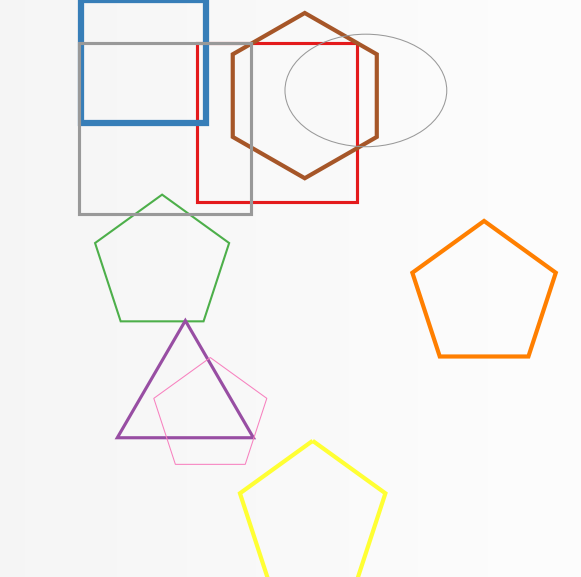[{"shape": "square", "thickness": 1.5, "radius": 0.69, "center": [0.476, 0.788]}, {"shape": "square", "thickness": 3, "radius": 0.53, "center": [0.247, 0.892]}, {"shape": "pentagon", "thickness": 1, "radius": 0.61, "center": [0.279, 0.541]}, {"shape": "triangle", "thickness": 1.5, "radius": 0.68, "center": [0.319, 0.309]}, {"shape": "pentagon", "thickness": 2, "radius": 0.65, "center": [0.833, 0.487]}, {"shape": "pentagon", "thickness": 2, "radius": 0.66, "center": [0.538, 0.104]}, {"shape": "hexagon", "thickness": 2, "radius": 0.72, "center": [0.524, 0.834]}, {"shape": "pentagon", "thickness": 0.5, "radius": 0.51, "center": [0.362, 0.278]}, {"shape": "square", "thickness": 1.5, "radius": 0.74, "center": [0.284, 0.776]}, {"shape": "oval", "thickness": 0.5, "radius": 0.7, "center": [0.629, 0.843]}]